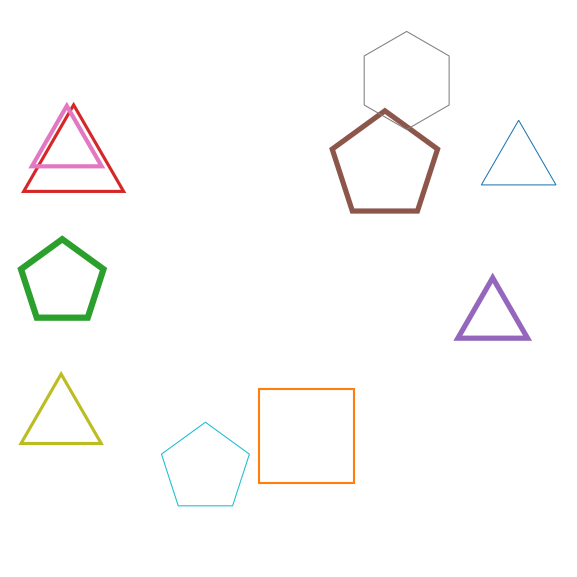[{"shape": "triangle", "thickness": 0.5, "radius": 0.37, "center": [0.898, 0.716]}, {"shape": "square", "thickness": 1, "radius": 0.41, "center": [0.531, 0.244]}, {"shape": "pentagon", "thickness": 3, "radius": 0.38, "center": [0.108, 0.51]}, {"shape": "triangle", "thickness": 1.5, "radius": 0.5, "center": [0.128, 0.718]}, {"shape": "triangle", "thickness": 2.5, "radius": 0.35, "center": [0.853, 0.448]}, {"shape": "pentagon", "thickness": 2.5, "radius": 0.48, "center": [0.666, 0.711]}, {"shape": "triangle", "thickness": 2, "radius": 0.35, "center": [0.116, 0.746]}, {"shape": "hexagon", "thickness": 0.5, "radius": 0.42, "center": [0.704, 0.86]}, {"shape": "triangle", "thickness": 1.5, "radius": 0.4, "center": [0.106, 0.271]}, {"shape": "pentagon", "thickness": 0.5, "radius": 0.4, "center": [0.356, 0.188]}]